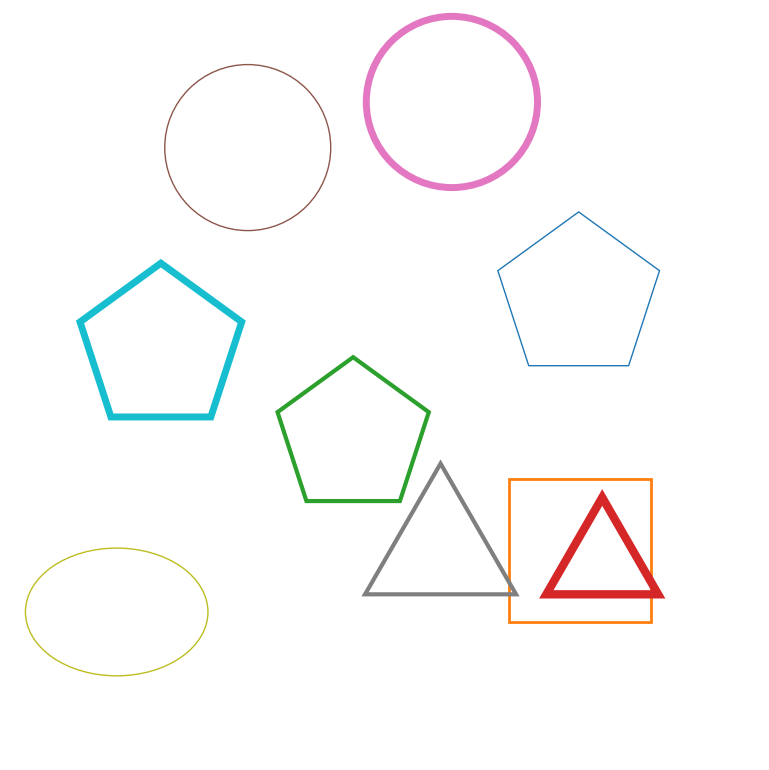[{"shape": "pentagon", "thickness": 0.5, "radius": 0.55, "center": [0.752, 0.614]}, {"shape": "square", "thickness": 1, "radius": 0.46, "center": [0.753, 0.285]}, {"shape": "pentagon", "thickness": 1.5, "radius": 0.52, "center": [0.459, 0.433]}, {"shape": "triangle", "thickness": 3, "radius": 0.42, "center": [0.782, 0.27]}, {"shape": "circle", "thickness": 0.5, "radius": 0.54, "center": [0.322, 0.808]}, {"shape": "circle", "thickness": 2.5, "radius": 0.56, "center": [0.587, 0.868]}, {"shape": "triangle", "thickness": 1.5, "radius": 0.57, "center": [0.572, 0.285]}, {"shape": "oval", "thickness": 0.5, "radius": 0.59, "center": [0.152, 0.205]}, {"shape": "pentagon", "thickness": 2.5, "radius": 0.55, "center": [0.209, 0.548]}]